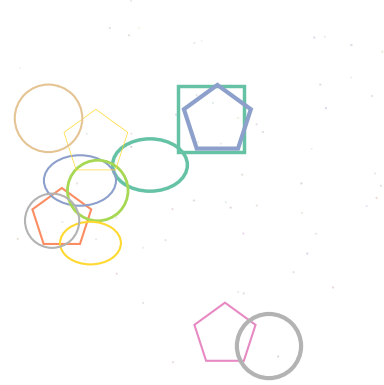[{"shape": "square", "thickness": 2.5, "radius": 0.43, "center": [0.548, 0.691]}, {"shape": "oval", "thickness": 2.5, "radius": 0.49, "center": [0.39, 0.571]}, {"shape": "pentagon", "thickness": 1.5, "radius": 0.4, "center": [0.161, 0.431]}, {"shape": "pentagon", "thickness": 3, "radius": 0.46, "center": [0.565, 0.688]}, {"shape": "oval", "thickness": 1.5, "radius": 0.47, "center": [0.208, 0.531]}, {"shape": "pentagon", "thickness": 1.5, "radius": 0.42, "center": [0.584, 0.13]}, {"shape": "circle", "thickness": 2, "radius": 0.39, "center": [0.254, 0.505]}, {"shape": "oval", "thickness": 1.5, "radius": 0.4, "center": [0.235, 0.369]}, {"shape": "pentagon", "thickness": 0.5, "radius": 0.44, "center": [0.249, 0.629]}, {"shape": "circle", "thickness": 1.5, "radius": 0.44, "center": [0.126, 0.693]}, {"shape": "circle", "thickness": 3, "radius": 0.42, "center": [0.699, 0.101]}, {"shape": "circle", "thickness": 1.5, "radius": 0.35, "center": [0.135, 0.427]}]